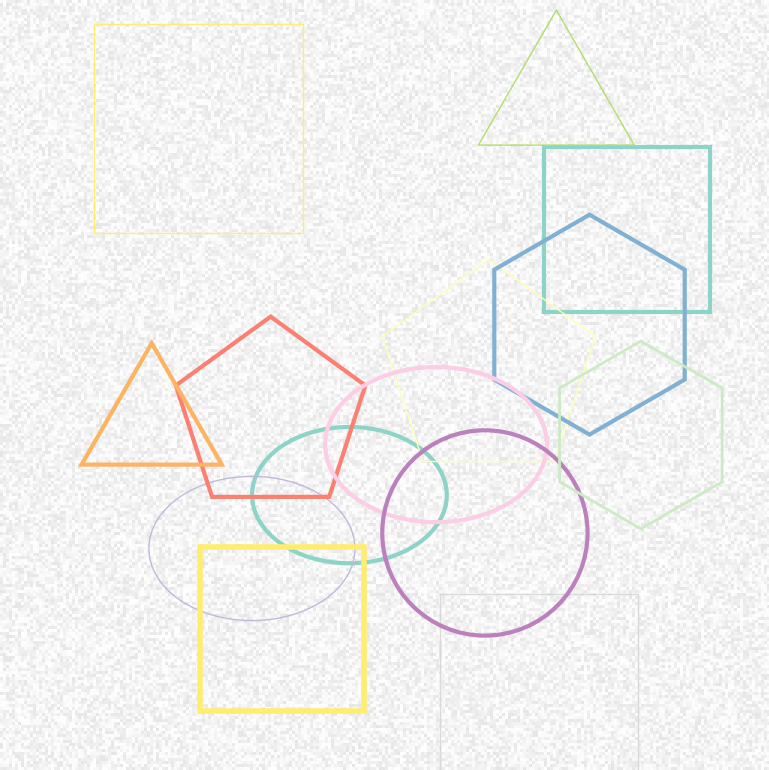[{"shape": "square", "thickness": 1.5, "radius": 0.54, "center": [0.814, 0.702]}, {"shape": "oval", "thickness": 1.5, "radius": 0.63, "center": [0.454, 0.357]}, {"shape": "pentagon", "thickness": 0.5, "radius": 0.73, "center": [0.635, 0.518]}, {"shape": "oval", "thickness": 0.5, "radius": 0.67, "center": [0.327, 0.288]}, {"shape": "pentagon", "thickness": 1.5, "radius": 0.65, "center": [0.351, 0.459]}, {"shape": "hexagon", "thickness": 1.5, "radius": 0.71, "center": [0.766, 0.578]}, {"shape": "triangle", "thickness": 1.5, "radius": 0.53, "center": [0.197, 0.449]}, {"shape": "triangle", "thickness": 0.5, "radius": 0.58, "center": [0.723, 0.87]}, {"shape": "oval", "thickness": 1.5, "radius": 0.72, "center": [0.566, 0.423]}, {"shape": "square", "thickness": 0.5, "radius": 0.64, "center": [0.7, 0.1]}, {"shape": "circle", "thickness": 1.5, "radius": 0.67, "center": [0.63, 0.308]}, {"shape": "hexagon", "thickness": 1, "radius": 0.61, "center": [0.832, 0.435]}, {"shape": "square", "thickness": 2, "radius": 0.53, "center": [0.366, 0.183]}, {"shape": "square", "thickness": 0.5, "radius": 0.68, "center": [0.258, 0.833]}]